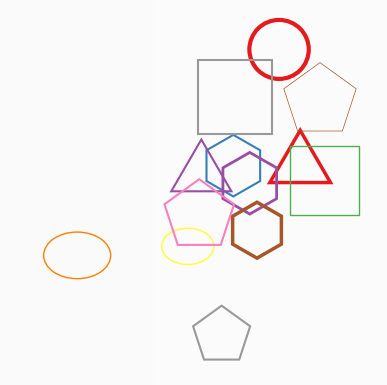[{"shape": "circle", "thickness": 3, "radius": 0.38, "center": [0.72, 0.872]}, {"shape": "triangle", "thickness": 2.5, "radius": 0.45, "center": [0.775, 0.571]}, {"shape": "hexagon", "thickness": 1.5, "radius": 0.4, "center": [0.602, 0.57]}, {"shape": "square", "thickness": 1, "radius": 0.45, "center": [0.837, 0.532]}, {"shape": "hexagon", "thickness": 2, "radius": 0.4, "center": [0.645, 0.524]}, {"shape": "triangle", "thickness": 1.5, "radius": 0.45, "center": [0.52, 0.548]}, {"shape": "oval", "thickness": 1, "radius": 0.43, "center": [0.199, 0.337]}, {"shape": "oval", "thickness": 1, "radius": 0.34, "center": [0.485, 0.36]}, {"shape": "hexagon", "thickness": 2.5, "radius": 0.36, "center": [0.663, 0.402]}, {"shape": "pentagon", "thickness": 0.5, "radius": 0.49, "center": [0.826, 0.739]}, {"shape": "pentagon", "thickness": 1.5, "radius": 0.47, "center": [0.514, 0.44]}, {"shape": "square", "thickness": 1.5, "radius": 0.48, "center": [0.607, 0.747]}, {"shape": "pentagon", "thickness": 1.5, "radius": 0.39, "center": [0.572, 0.129]}]